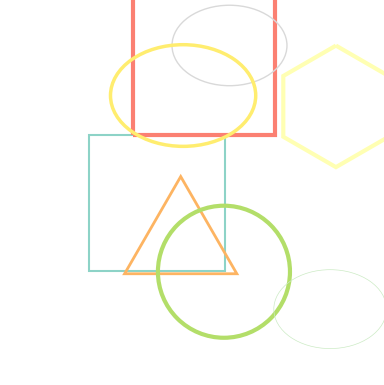[{"shape": "square", "thickness": 1.5, "radius": 0.88, "center": [0.407, 0.473]}, {"shape": "hexagon", "thickness": 3, "radius": 0.79, "center": [0.873, 0.724]}, {"shape": "square", "thickness": 3, "radius": 0.92, "center": [0.53, 0.833]}, {"shape": "triangle", "thickness": 2, "radius": 0.84, "center": [0.469, 0.373]}, {"shape": "circle", "thickness": 3, "radius": 0.86, "center": [0.582, 0.294]}, {"shape": "oval", "thickness": 1, "radius": 0.75, "center": [0.596, 0.882]}, {"shape": "oval", "thickness": 0.5, "radius": 0.73, "center": [0.858, 0.197]}, {"shape": "oval", "thickness": 2.5, "radius": 0.94, "center": [0.476, 0.752]}]